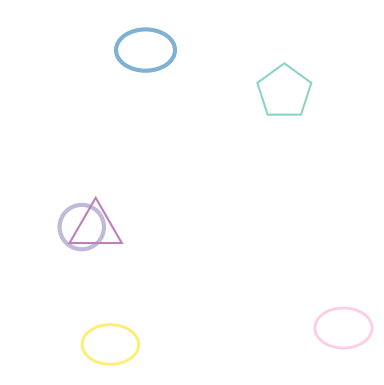[{"shape": "pentagon", "thickness": 1.5, "radius": 0.37, "center": [0.739, 0.762]}, {"shape": "circle", "thickness": 3, "radius": 0.29, "center": [0.212, 0.41]}, {"shape": "oval", "thickness": 3, "radius": 0.38, "center": [0.378, 0.87]}, {"shape": "oval", "thickness": 2, "radius": 0.37, "center": [0.892, 0.148]}, {"shape": "triangle", "thickness": 1.5, "radius": 0.39, "center": [0.249, 0.408]}, {"shape": "oval", "thickness": 2, "radius": 0.37, "center": [0.287, 0.105]}]